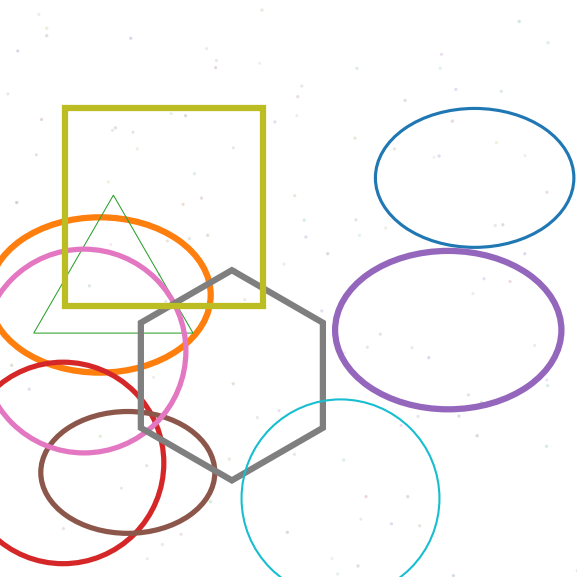[{"shape": "oval", "thickness": 1.5, "radius": 0.86, "center": [0.822, 0.691]}, {"shape": "oval", "thickness": 3, "radius": 0.96, "center": [0.173, 0.488]}, {"shape": "triangle", "thickness": 0.5, "radius": 0.8, "center": [0.196, 0.502]}, {"shape": "circle", "thickness": 2.5, "radius": 0.87, "center": [0.109, 0.198]}, {"shape": "oval", "thickness": 3, "radius": 0.98, "center": [0.776, 0.428]}, {"shape": "oval", "thickness": 2.5, "radius": 0.75, "center": [0.221, 0.181]}, {"shape": "circle", "thickness": 2.5, "radius": 0.88, "center": [0.145, 0.391]}, {"shape": "hexagon", "thickness": 3, "radius": 0.91, "center": [0.402, 0.349]}, {"shape": "square", "thickness": 3, "radius": 0.86, "center": [0.284, 0.64]}, {"shape": "circle", "thickness": 1, "radius": 0.86, "center": [0.59, 0.136]}]